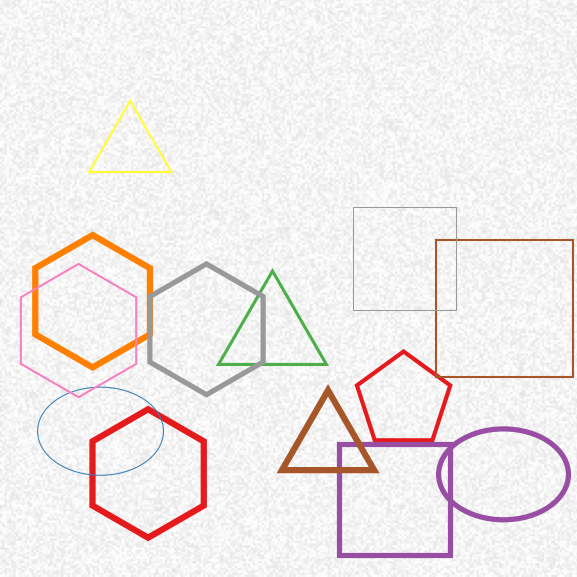[{"shape": "pentagon", "thickness": 2, "radius": 0.42, "center": [0.699, 0.306]}, {"shape": "hexagon", "thickness": 3, "radius": 0.56, "center": [0.257, 0.179]}, {"shape": "oval", "thickness": 0.5, "radius": 0.55, "center": [0.174, 0.252]}, {"shape": "triangle", "thickness": 1.5, "radius": 0.54, "center": [0.472, 0.422]}, {"shape": "oval", "thickness": 2.5, "radius": 0.56, "center": [0.872, 0.178]}, {"shape": "square", "thickness": 2.5, "radius": 0.48, "center": [0.683, 0.134]}, {"shape": "hexagon", "thickness": 3, "radius": 0.57, "center": [0.16, 0.477]}, {"shape": "triangle", "thickness": 1, "radius": 0.41, "center": [0.226, 0.742]}, {"shape": "triangle", "thickness": 3, "radius": 0.46, "center": [0.568, 0.231]}, {"shape": "square", "thickness": 1, "radius": 0.59, "center": [0.874, 0.466]}, {"shape": "hexagon", "thickness": 1, "radius": 0.58, "center": [0.136, 0.427]}, {"shape": "hexagon", "thickness": 2.5, "radius": 0.57, "center": [0.358, 0.429]}, {"shape": "square", "thickness": 0.5, "radius": 0.45, "center": [0.7, 0.551]}]